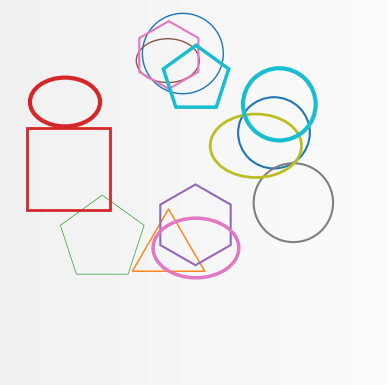[{"shape": "circle", "thickness": 1.5, "radius": 0.46, "center": [0.707, 0.655]}, {"shape": "circle", "thickness": 1, "radius": 0.52, "center": [0.472, 0.861]}, {"shape": "triangle", "thickness": 1, "radius": 0.54, "center": [0.435, 0.349]}, {"shape": "pentagon", "thickness": 0.5, "radius": 0.57, "center": [0.264, 0.38]}, {"shape": "square", "thickness": 2, "radius": 0.53, "center": [0.177, 0.56]}, {"shape": "oval", "thickness": 3, "radius": 0.45, "center": [0.168, 0.735]}, {"shape": "hexagon", "thickness": 1.5, "radius": 0.52, "center": [0.504, 0.416]}, {"shape": "oval", "thickness": 1, "radius": 0.41, "center": [0.433, 0.843]}, {"shape": "oval", "thickness": 2.5, "radius": 0.55, "center": [0.506, 0.356]}, {"shape": "hexagon", "thickness": 1.5, "radius": 0.44, "center": [0.436, 0.857]}, {"shape": "circle", "thickness": 1.5, "radius": 0.51, "center": [0.757, 0.474]}, {"shape": "oval", "thickness": 2, "radius": 0.59, "center": [0.66, 0.621]}, {"shape": "circle", "thickness": 3, "radius": 0.47, "center": [0.721, 0.729]}, {"shape": "pentagon", "thickness": 2.5, "radius": 0.44, "center": [0.506, 0.794]}]